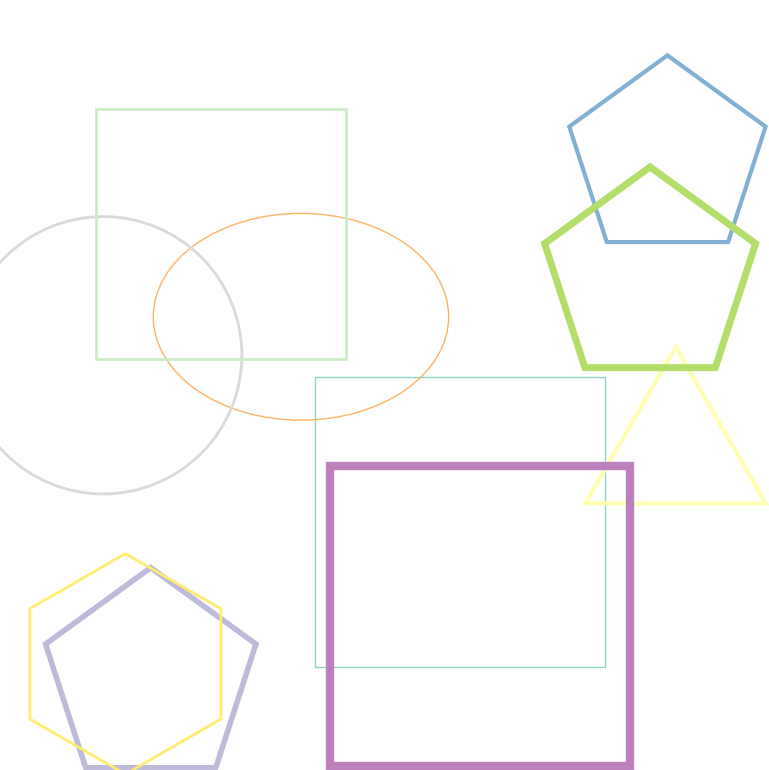[{"shape": "square", "thickness": 0.5, "radius": 0.94, "center": [0.598, 0.323]}, {"shape": "triangle", "thickness": 1.5, "radius": 0.68, "center": [0.877, 0.414]}, {"shape": "pentagon", "thickness": 2, "radius": 0.72, "center": [0.196, 0.119]}, {"shape": "pentagon", "thickness": 1.5, "radius": 0.67, "center": [0.867, 0.794]}, {"shape": "oval", "thickness": 0.5, "radius": 0.96, "center": [0.391, 0.589]}, {"shape": "pentagon", "thickness": 2.5, "radius": 0.72, "center": [0.844, 0.639]}, {"shape": "circle", "thickness": 1, "radius": 0.9, "center": [0.134, 0.539]}, {"shape": "square", "thickness": 3, "radius": 0.97, "center": [0.624, 0.2]}, {"shape": "square", "thickness": 1, "radius": 0.81, "center": [0.287, 0.696]}, {"shape": "hexagon", "thickness": 1, "radius": 0.72, "center": [0.163, 0.138]}]